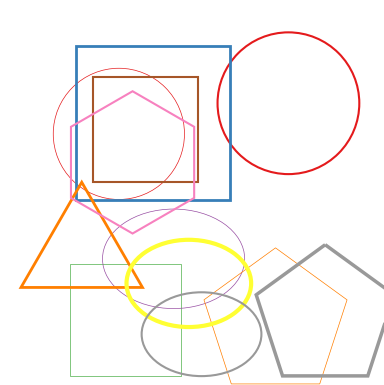[{"shape": "circle", "thickness": 1.5, "radius": 0.92, "center": [0.749, 0.732]}, {"shape": "circle", "thickness": 0.5, "radius": 0.85, "center": [0.309, 0.652]}, {"shape": "square", "thickness": 2, "radius": 1.0, "center": [0.398, 0.681]}, {"shape": "square", "thickness": 0.5, "radius": 0.72, "center": [0.326, 0.169]}, {"shape": "oval", "thickness": 0.5, "radius": 0.92, "center": [0.451, 0.328]}, {"shape": "triangle", "thickness": 2, "radius": 0.91, "center": [0.212, 0.344]}, {"shape": "pentagon", "thickness": 0.5, "radius": 0.98, "center": [0.716, 0.161]}, {"shape": "oval", "thickness": 3, "radius": 0.81, "center": [0.49, 0.264]}, {"shape": "square", "thickness": 1.5, "radius": 0.68, "center": [0.379, 0.664]}, {"shape": "hexagon", "thickness": 1.5, "radius": 0.92, "center": [0.344, 0.578]}, {"shape": "oval", "thickness": 1.5, "radius": 0.78, "center": [0.523, 0.132]}, {"shape": "pentagon", "thickness": 2.5, "radius": 0.94, "center": [0.845, 0.176]}]